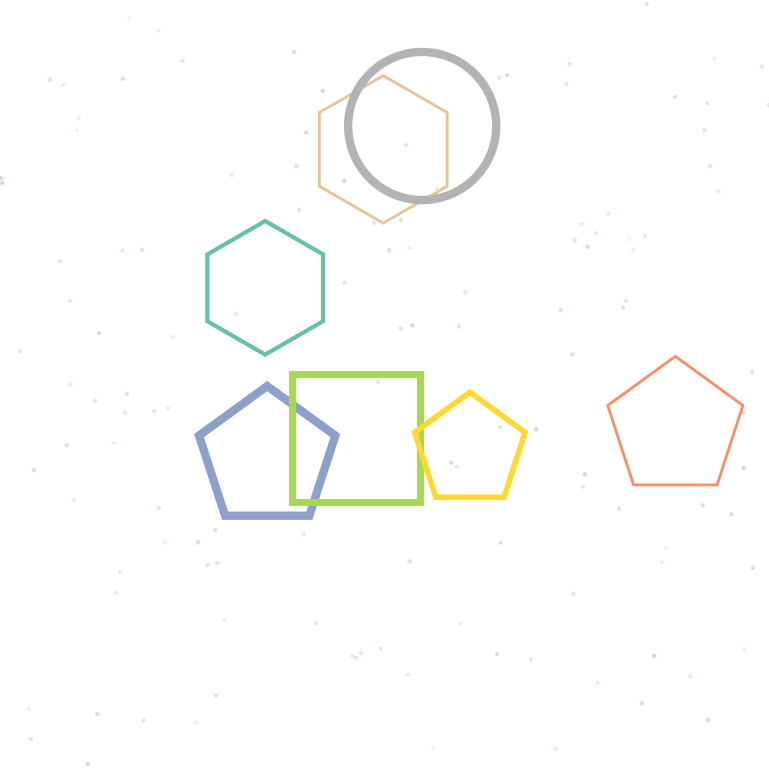[{"shape": "hexagon", "thickness": 1.5, "radius": 0.43, "center": [0.344, 0.626]}, {"shape": "pentagon", "thickness": 1, "radius": 0.46, "center": [0.877, 0.445]}, {"shape": "pentagon", "thickness": 3, "radius": 0.47, "center": [0.347, 0.406]}, {"shape": "square", "thickness": 2.5, "radius": 0.42, "center": [0.463, 0.431]}, {"shape": "pentagon", "thickness": 2, "radius": 0.38, "center": [0.61, 0.415]}, {"shape": "hexagon", "thickness": 1, "radius": 0.48, "center": [0.498, 0.806]}, {"shape": "circle", "thickness": 3, "radius": 0.48, "center": [0.548, 0.836]}]